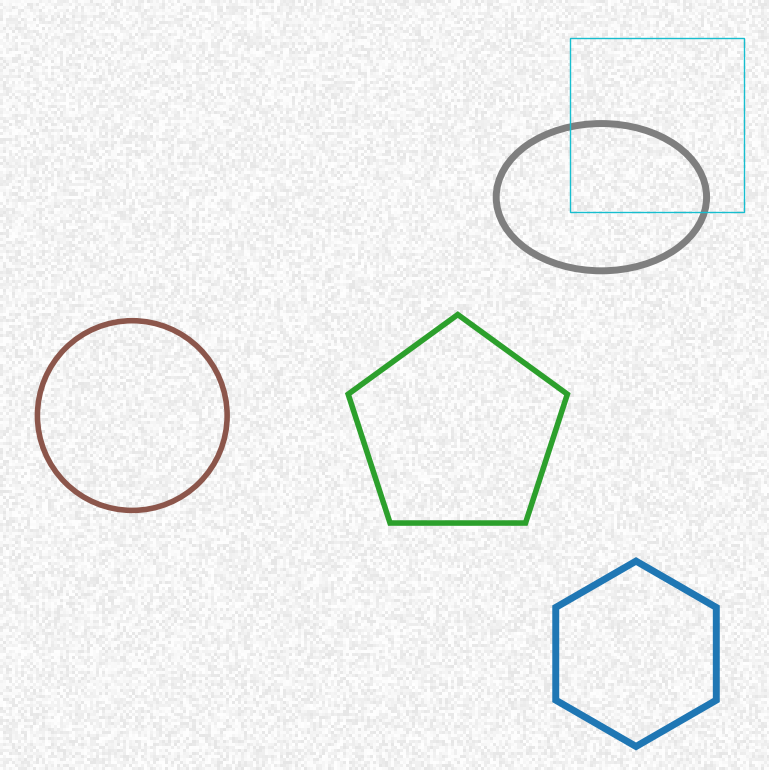[{"shape": "hexagon", "thickness": 2.5, "radius": 0.6, "center": [0.826, 0.151]}, {"shape": "pentagon", "thickness": 2, "radius": 0.75, "center": [0.595, 0.442]}, {"shape": "circle", "thickness": 2, "radius": 0.62, "center": [0.172, 0.46]}, {"shape": "oval", "thickness": 2.5, "radius": 0.68, "center": [0.781, 0.744]}, {"shape": "square", "thickness": 0.5, "radius": 0.57, "center": [0.853, 0.837]}]